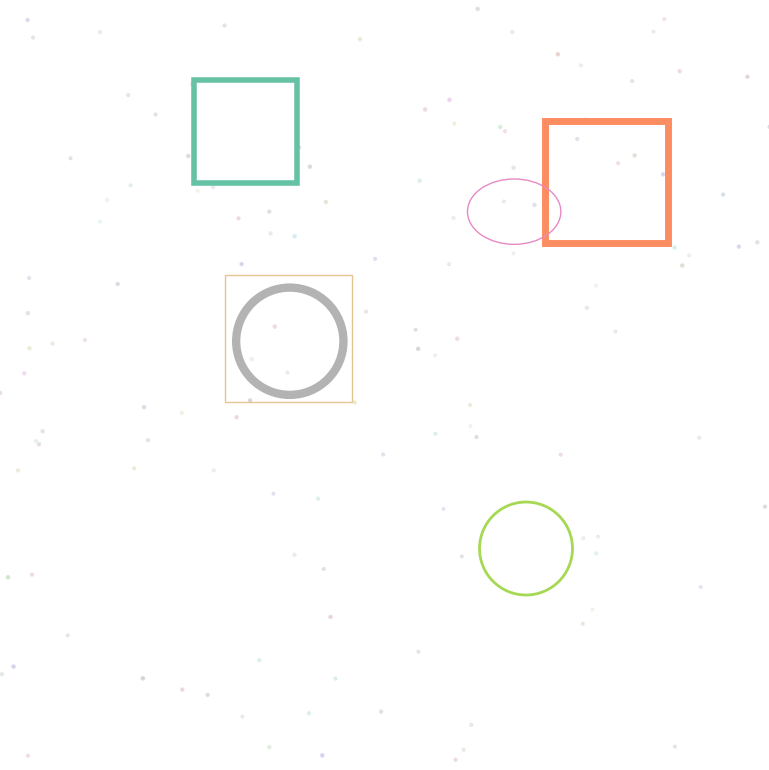[{"shape": "square", "thickness": 2, "radius": 0.33, "center": [0.319, 0.829]}, {"shape": "square", "thickness": 2.5, "radius": 0.4, "center": [0.788, 0.764]}, {"shape": "oval", "thickness": 0.5, "radius": 0.3, "center": [0.668, 0.725]}, {"shape": "circle", "thickness": 1, "radius": 0.3, "center": [0.683, 0.288]}, {"shape": "square", "thickness": 0.5, "radius": 0.41, "center": [0.375, 0.56]}, {"shape": "circle", "thickness": 3, "radius": 0.35, "center": [0.376, 0.557]}]